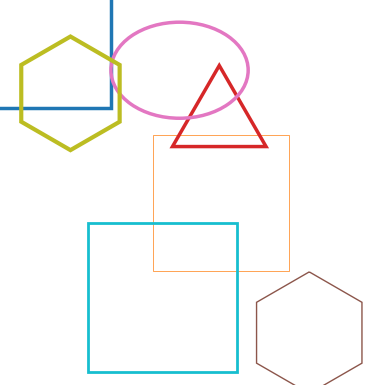[{"shape": "square", "thickness": 2.5, "radius": 0.9, "center": [0.109, 0.9]}, {"shape": "square", "thickness": 0.5, "radius": 0.88, "center": [0.574, 0.473]}, {"shape": "triangle", "thickness": 2.5, "radius": 0.7, "center": [0.57, 0.689]}, {"shape": "hexagon", "thickness": 1, "radius": 0.79, "center": [0.803, 0.136]}, {"shape": "oval", "thickness": 2.5, "radius": 0.89, "center": [0.466, 0.818]}, {"shape": "hexagon", "thickness": 3, "radius": 0.74, "center": [0.183, 0.758]}, {"shape": "square", "thickness": 2, "radius": 0.97, "center": [0.422, 0.227]}]